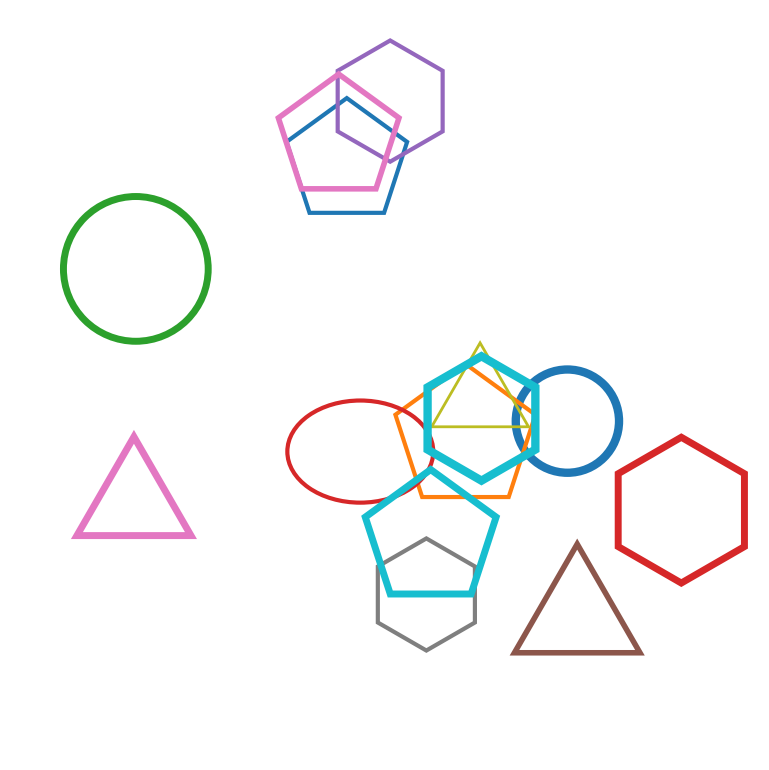[{"shape": "circle", "thickness": 3, "radius": 0.34, "center": [0.737, 0.453]}, {"shape": "pentagon", "thickness": 1.5, "radius": 0.41, "center": [0.45, 0.79]}, {"shape": "pentagon", "thickness": 1.5, "radius": 0.48, "center": [0.604, 0.432]}, {"shape": "circle", "thickness": 2.5, "radius": 0.47, "center": [0.176, 0.651]}, {"shape": "hexagon", "thickness": 2.5, "radius": 0.47, "center": [0.885, 0.337]}, {"shape": "oval", "thickness": 1.5, "radius": 0.47, "center": [0.468, 0.414]}, {"shape": "hexagon", "thickness": 1.5, "radius": 0.39, "center": [0.507, 0.869]}, {"shape": "triangle", "thickness": 2, "radius": 0.47, "center": [0.75, 0.199]}, {"shape": "pentagon", "thickness": 2, "radius": 0.41, "center": [0.44, 0.821]}, {"shape": "triangle", "thickness": 2.5, "radius": 0.43, "center": [0.174, 0.347]}, {"shape": "hexagon", "thickness": 1.5, "radius": 0.36, "center": [0.554, 0.228]}, {"shape": "triangle", "thickness": 1, "radius": 0.36, "center": [0.623, 0.482]}, {"shape": "hexagon", "thickness": 3, "radius": 0.4, "center": [0.625, 0.457]}, {"shape": "pentagon", "thickness": 2.5, "radius": 0.45, "center": [0.559, 0.301]}]